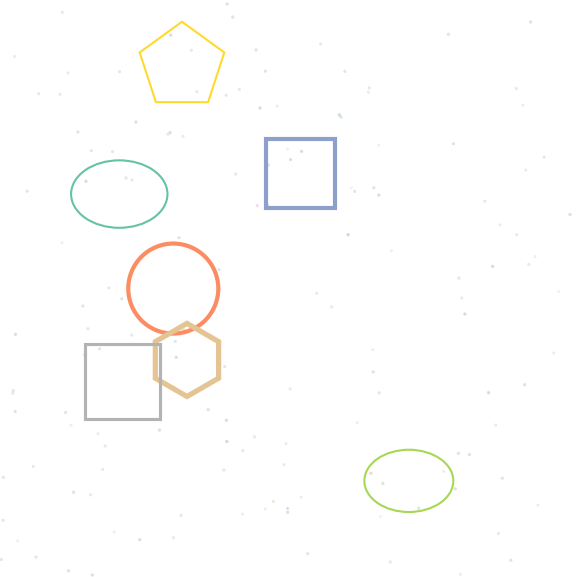[{"shape": "oval", "thickness": 1, "radius": 0.42, "center": [0.207, 0.663]}, {"shape": "circle", "thickness": 2, "radius": 0.39, "center": [0.3, 0.499]}, {"shape": "square", "thickness": 2, "radius": 0.3, "center": [0.52, 0.698]}, {"shape": "oval", "thickness": 1, "radius": 0.38, "center": [0.708, 0.166]}, {"shape": "pentagon", "thickness": 1, "radius": 0.38, "center": [0.315, 0.885]}, {"shape": "hexagon", "thickness": 2.5, "radius": 0.32, "center": [0.324, 0.376]}, {"shape": "square", "thickness": 1.5, "radius": 0.32, "center": [0.213, 0.339]}]